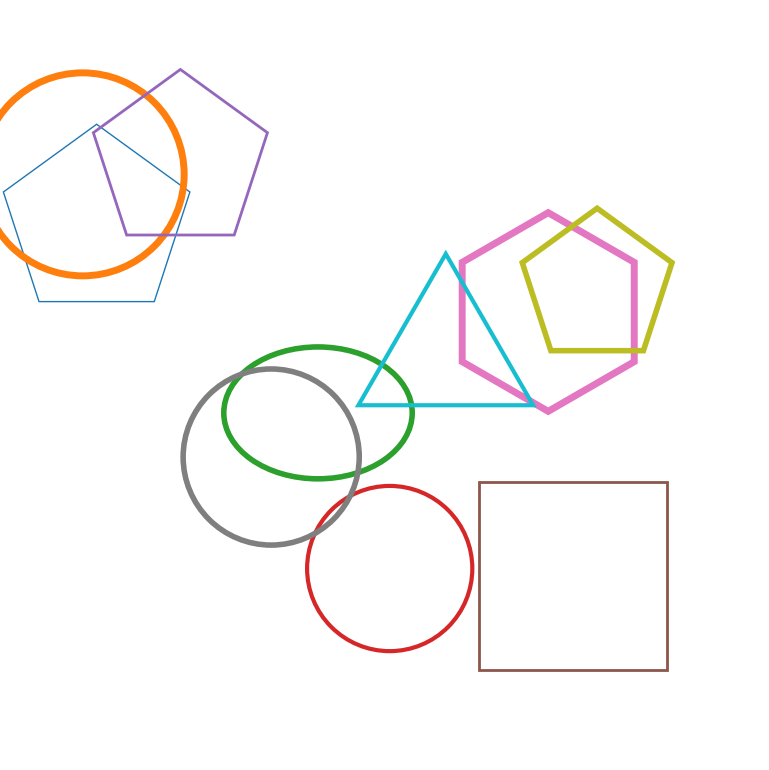[{"shape": "pentagon", "thickness": 0.5, "radius": 0.64, "center": [0.126, 0.711]}, {"shape": "circle", "thickness": 2.5, "radius": 0.66, "center": [0.107, 0.774]}, {"shape": "oval", "thickness": 2, "radius": 0.61, "center": [0.413, 0.464]}, {"shape": "circle", "thickness": 1.5, "radius": 0.54, "center": [0.506, 0.262]}, {"shape": "pentagon", "thickness": 1, "radius": 0.59, "center": [0.234, 0.791]}, {"shape": "square", "thickness": 1, "radius": 0.61, "center": [0.744, 0.253]}, {"shape": "hexagon", "thickness": 2.5, "radius": 0.65, "center": [0.712, 0.595]}, {"shape": "circle", "thickness": 2, "radius": 0.57, "center": [0.352, 0.406]}, {"shape": "pentagon", "thickness": 2, "radius": 0.51, "center": [0.776, 0.627]}, {"shape": "triangle", "thickness": 1.5, "radius": 0.66, "center": [0.579, 0.539]}]